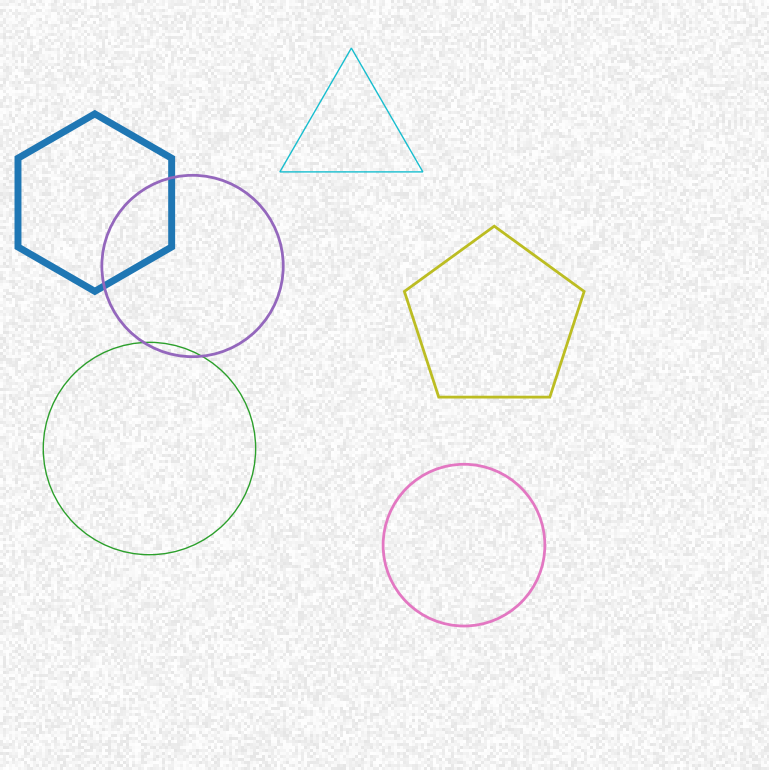[{"shape": "hexagon", "thickness": 2.5, "radius": 0.58, "center": [0.123, 0.737]}, {"shape": "circle", "thickness": 0.5, "radius": 0.69, "center": [0.194, 0.417]}, {"shape": "circle", "thickness": 1, "radius": 0.59, "center": [0.25, 0.655]}, {"shape": "circle", "thickness": 1, "radius": 0.53, "center": [0.603, 0.292]}, {"shape": "pentagon", "thickness": 1, "radius": 0.61, "center": [0.642, 0.584]}, {"shape": "triangle", "thickness": 0.5, "radius": 0.54, "center": [0.456, 0.83]}]